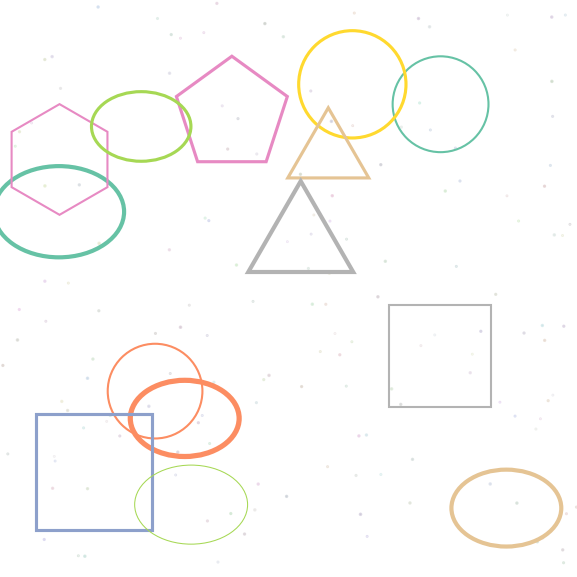[{"shape": "oval", "thickness": 2, "radius": 0.56, "center": [0.102, 0.633]}, {"shape": "circle", "thickness": 1, "radius": 0.41, "center": [0.763, 0.819]}, {"shape": "circle", "thickness": 1, "radius": 0.41, "center": [0.269, 0.322]}, {"shape": "oval", "thickness": 2.5, "radius": 0.47, "center": [0.32, 0.275]}, {"shape": "square", "thickness": 1.5, "radius": 0.5, "center": [0.163, 0.182]}, {"shape": "pentagon", "thickness": 1.5, "radius": 0.5, "center": [0.402, 0.801]}, {"shape": "hexagon", "thickness": 1, "radius": 0.48, "center": [0.103, 0.723]}, {"shape": "oval", "thickness": 1.5, "radius": 0.43, "center": [0.245, 0.78]}, {"shape": "oval", "thickness": 0.5, "radius": 0.49, "center": [0.331, 0.125]}, {"shape": "circle", "thickness": 1.5, "radius": 0.46, "center": [0.61, 0.853]}, {"shape": "oval", "thickness": 2, "radius": 0.48, "center": [0.877, 0.119]}, {"shape": "triangle", "thickness": 1.5, "radius": 0.4, "center": [0.568, 0.732]}, {"shape": "square", "thickness": 1, "radius": 0.44, "center": [0.762, 0.383]}, {"shape": "triangle", "thickness": 2, "radius": 0.52, "center": [0.521, 0.581]}]